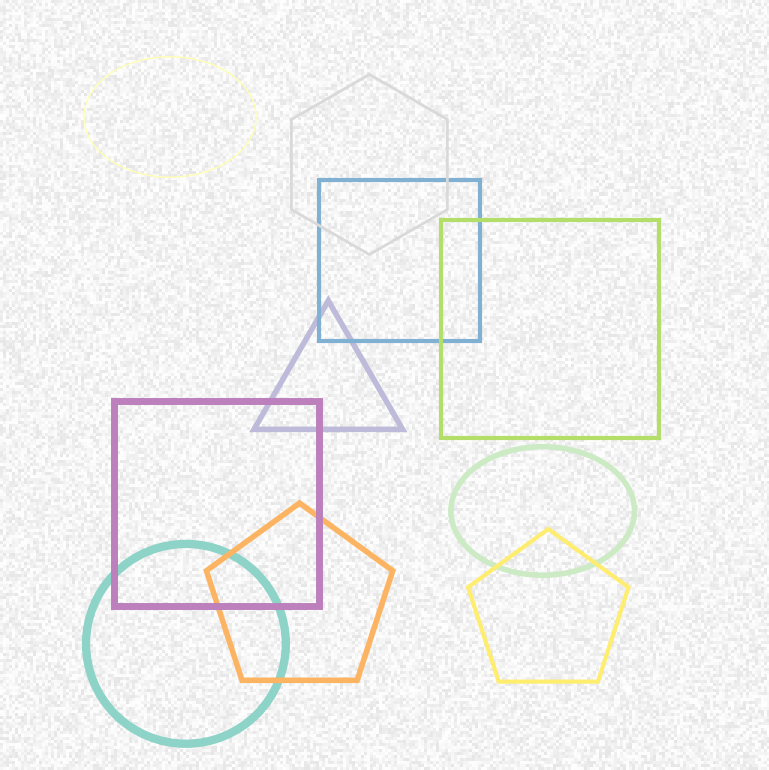[{"shape": "circle", "thickness": 3, "radius": 0.65, "center": [0.241, 0.164]}, {"shape": "oval", "thickness": 0.5, "radius": 0.56, "center": [0.221, 0.848]}, {"shape": "triangle", "thickness": 2, "radius": 0.56, "center": [0.426, 0.498]}, {"shape": "square", "thickness": 1.5, "radius": 0.52, "center": [0.518, 0.662]}, {"shape": "pentagon", "thickness": 2, "radius": 0.64, "center": [0.389, 0.219]}, {"shape": "square", "thickness": 1.5, "radius": 0.71, "center": [0.714, 0.573]}, {"shape": "hexagon", "thickness": 1, "radius": 0.58, "center": [0.48, 0.786]}, {"shape": "square", "thickness": 2.5, "radius": 0.66, "center": [0.281, 0.346]}, {"shape": "oval", "thickness": 2, "radius": 0.6, "center": [0.705, 0.336]}, {"shape": "pentagon", "thickness": 1.5, "radius": 0.55, "center": [0.712, 0.203]}]